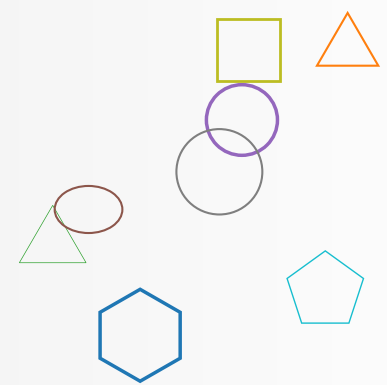[{"shape": "hexagon", "thickness": 2.5, "radius": 0.6, "center": [0.362, 0.129]}, {"shape": "triangle", "thickness": 1.5, "radius": 0.46, "center": [0.897, 0.875]}, {"shape": "triangle", "thickness": 0.5, "radius": 0.5, "center": [0.136, 0.367]}, {"shape": "circle", "thickness": 2.5, "radius": 0.46, "center": [0.624, 0.688]}, {"shape": "oval", "thickness": 1.5, "radius": 0.44, "center": [0.228, 0.456]}, {"shape": "circle", "thickness": 1.5, "radius": 0.55, "center": [0.566, 0.554]}, {"shape": "square", "thickness": 2, "radius": 0.41, "center": [0.642, 0.87]}, {"shape": "pentagon", "thickness": 1, "radius": 0.52, "center": [0.839, 0.245]}]